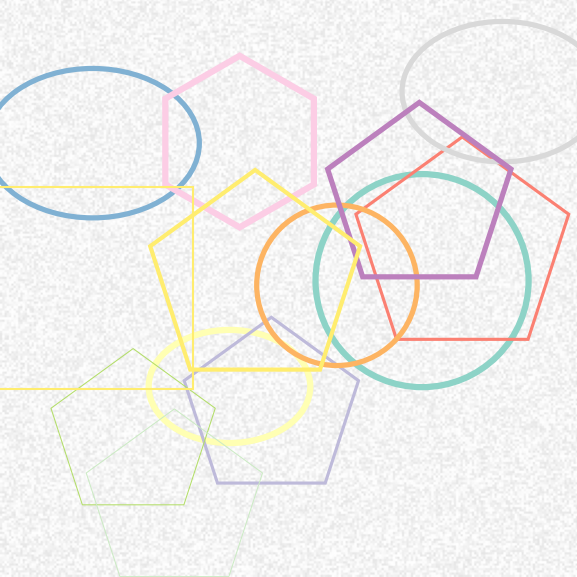[{"shape": "circle", "thickness": 3, "radius": 0.92, "center": [0.731, 0.513]}, {"shape": "oval", "thickness": 3, "radius": 0.7, "center": [0.397, 0.33]}, {"shape": "pentagon", "thickness": 1.5, "radius": 0.79, "center": [0.47, 0.291]}, {"shape": "pentagon", "thickness": 1.5, "radius": 0.97, "center": [0.801, 0.568]}, {"shape": "oval", "thickness": 2.5, "radius": 0.92, "center": [0.16, 0.751]}, {"shape": "circle", "thickness": 2.5, "radius": 0.69, "center": [0.583, 0.505]}, {"shape": "pentagon", "thickness": 0.5, "radius": 0.75, "center": [0.231, 0.246]}, {"shape": "hexagon", "thickness": 3, "radius": 0.74, "center": [0.415, 0.754]}, {"shape": "oval", "thickness": 2.5, "radius": 0.87, "center": [0.87, 0.84]}, {"shape": "pentagon", "thickness": 2.5, "radius": 0.83, "center": [0.726, 0.655]}, {"shape": "pentagon", "thickness": 0.5, "radius": 0.8, "center": [0.302, 0.131]}, {"shape": "pentagon", "thickness": 2, "radius": 0.96, "center": [0.442, 0.514]}, {"shape": "square", "thickness": 1, "radius": 0.88, "center": [0.16, 0.501]}]